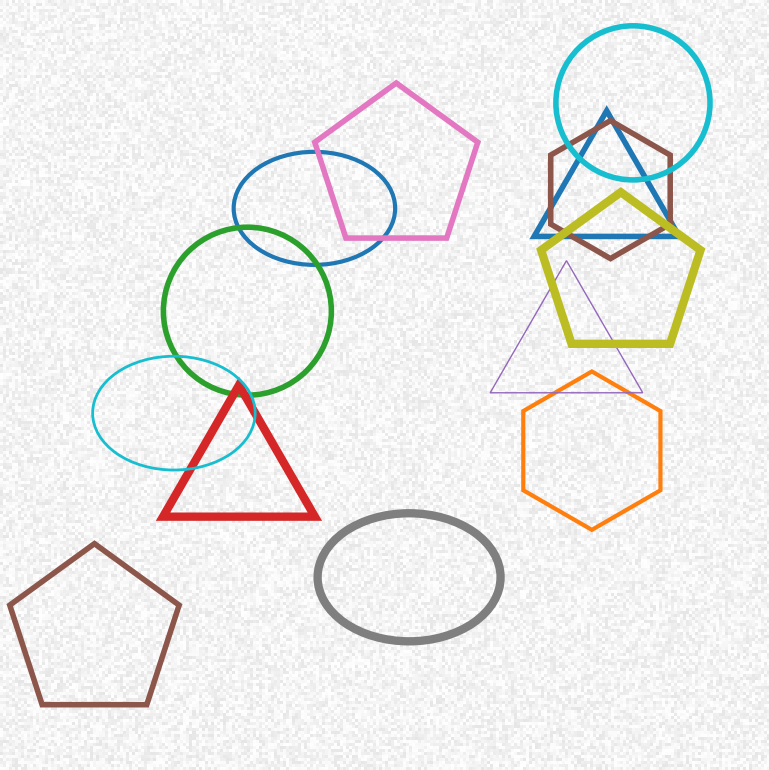[{"shape": "oval", "thickness": 1.5, "radius": 0.52, "center": [0.408, 0.729]}, {"shape": "triangle", "thickness": 2, "radius": 0.54, "center": [0.788, 0.747]}, {"shape": "hexagon", "thickness": 1.5, "radius": 0.51, "center": [0.769, 0.415]}, {"shape": "circle", "thickness": 2, "radius": 0.55, "center": [0.321, 0.596]}, {"shape": "triangle", "thickness": 3, "radius": 0.57, "center": [0.31, 0.386]}, {"shape": "triangle", "thickness": 0.5, "radius": 0.57, "center": [0.736, 0.547]}, {"shape": "pentagon", "thickness": 2, "radius": 0.58, "center": [0.123, 0.178]}, {"shape": "hexagon", "thickness": 2, "radius": 0.45, "center": [0.793, 0.754]}, {"shape": "pentagon", "thickness": 2, "radius": 0.56, "center": [0.515, 0.781]}, {"shape": "oval", "thickness": 3, "radius": 0.59, "center": [0.531, 0.25]}, {"shape": "pentagon", "thickness": 3, "radius": 0.54, "center": [0.806, 0.642]}, {"shape": "circle", "thickness": 2, "radius": 0.5, "center": [0.822, 0.866]}, {"shape": "oval", "thickness": 1, "radius": 0.53, "center": [0.226, 0.463]}]